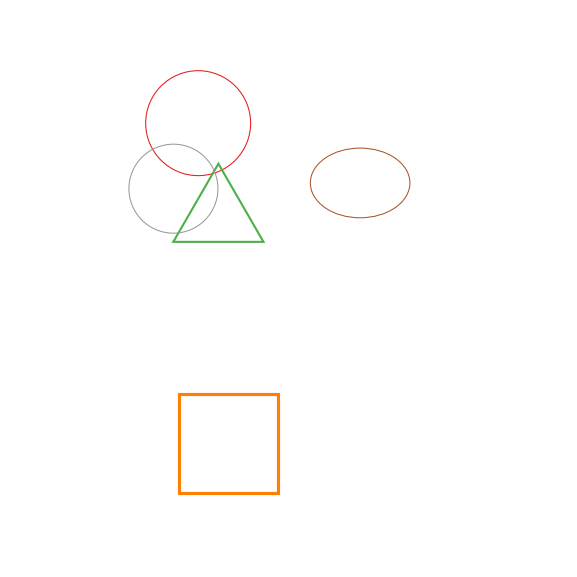[{"shape": "circle", "thickness": 0.5, "radius": 0.45, "center": [0.343, 0.786]}, {"shape": "triangle", "thickness": 1, "radius": 0.45, "center": [0.378, 0.625]}, {"shape": "square", "thickness": 1.5, "radius": 0.43, "center": [0.395, 0.232]}, {"shape": "oval", "thickness": 0.5, "radius": 0.43, "center": [0.624, 0.682]}, {"shape": "circle", "thickness": 0.5, "radius": 0.39, "center": [0.3, 0.672]}]